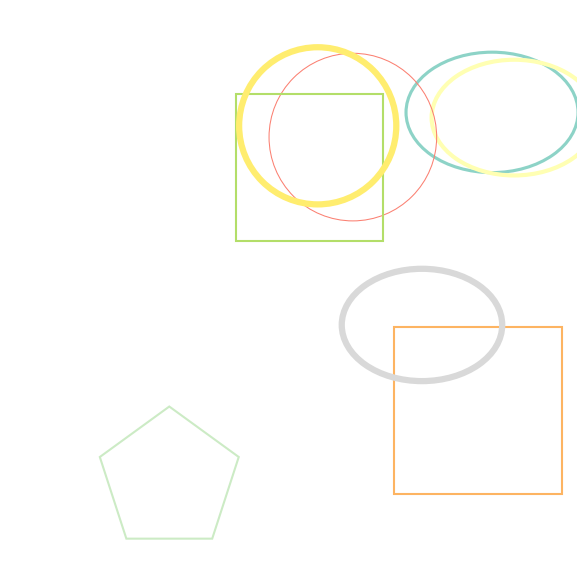[{"shape": "oval", "thickness": 1.5, "radius": 0.74, "center": [0.852, 0.805]}, {"shape": "oval", "thickness": 2, "radius": 0.72, "center": [0.89, 0.796]}, {"shape": "circle", "thickness": 0.5, "radius": 0.73, "center": [0.611, 0.762]}, {"shape": "square", "thickness": 1, "radius": 0.73, "center": [0.828, 0.288]}, {"shape": "square", "thickness": 1, "radius": 0.64, "center": [0.536, 0.708]}, {"shape": "oval", "thickness": 3, "radius": 0.69, "center": [0.731, 0.436]}, {"shape": "pentagon", "thickness": 1, "radius": 0.63, "center": [0.293, 0.169]}, {"shape": "circle", "thickness": 3, "radius": 0.68, "center": [0.55, 0.781]}]